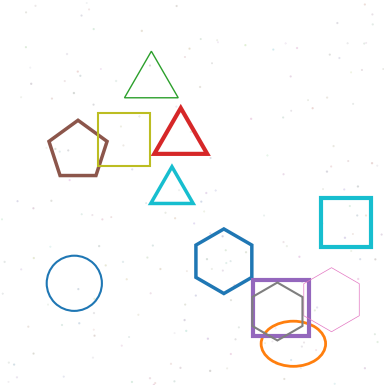[{"shape": "circle", "thickness": 1.5, "radius": 0.36, "center": [0.193, 0.264]}, {"shape": "hexagon", "thickness": 2.5, "radius": 0.42, "center": [0.581, 0.321]}, {"shape": "oval", "thickness": 2, "radius": 0.42, "center": [0.762, 0.107]}, {"shape": "triangle", "thickness": 1, "radius": 0.4, "center": [0.393, 0.786]}, {"shape": "triangle", "thickness": 3, "radius": 0.4, "center": [0.47, 0.64]}, {"shape": "square", "thickness": 3, "radius": 0.36, "center": [0.729, 0.201]}, {"shape": "pentagon", "thickness": 2.5, "radius": 0.4, "center": [0.203, 0.608]}, {"shape": "hexagon", "thickness": 0.5, "radius": 0.42, "center": [0.861, 0.222]}, {"shape": "hexagon", "thickness": 1.5, "radius": 0.38, "center": [0.72, 0.191]}, {"shape": "square", "thickness": 1.5, "radius": 0.34, "center": [0.322, 0.638]}, {"shape": "triangle", "thickness": 2.5, "radius": 0.32, "center": [0.447, 0.503]}, {"shape": "square", "thickness": 3, "radius": 0.32, "center": [0.899, 0.423]}]